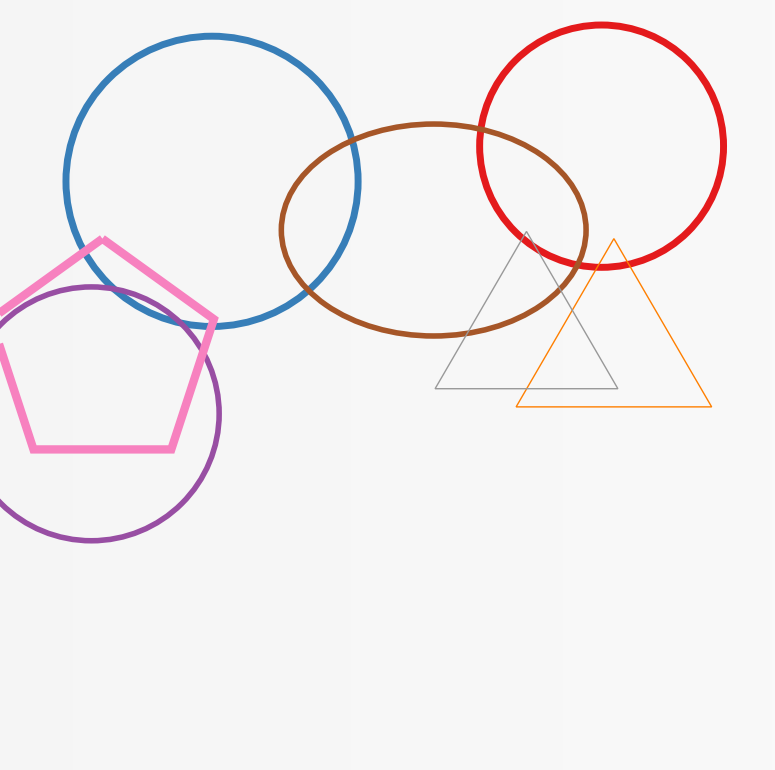[{"shape": "circle", "thickness": 2.5, "radius": 0.79, "center": [0.776, 0.81]}, {"shape": "circle", "thickness": 2.5, "radius": 0.94, "center": [0.274, 0.765]}, {"shape": "circle", "thickness": 2, "radius": 0.82, "center": [0.118, 0.463]}, {"shape": "triangle", "thickness": 0.5, "radius": 0.73, "center": [0.792, 0.544]}, {"shape": "oval", "thickness": 2, "radius": 0.98, "center": [0.56, 0.701]}, {"shape": "pentagon", "thickness": 3, "radius": 0.76, "center": [0.132, 0.539]}, {"shape": "triangle", "thickness": 0.5, "radius": 0.68, "center": [0.679, 0.563]}]